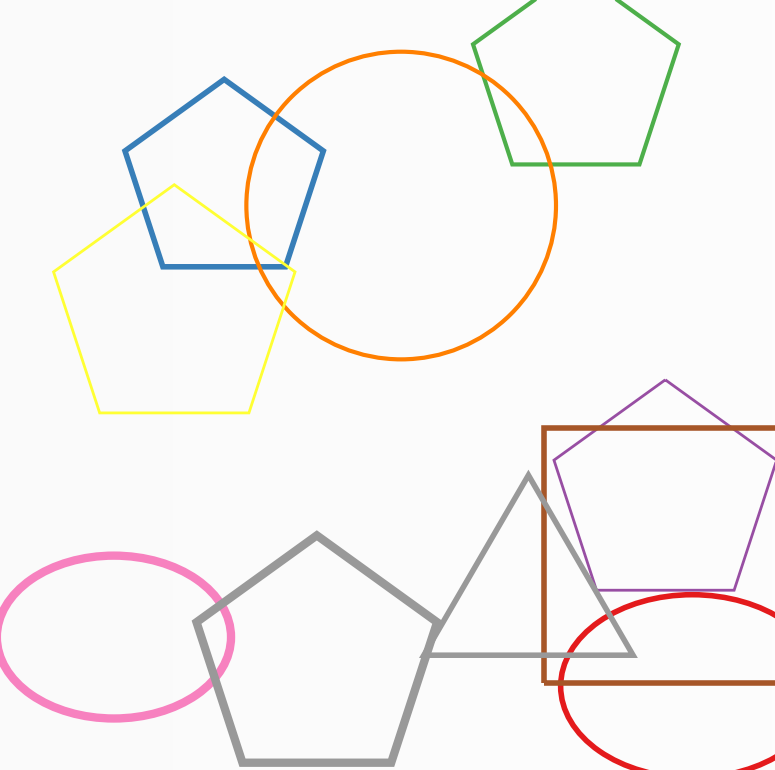[{"shape": "oval", "thickness": 2, "radius": 0.85, "center": [0.893, 0.109]}, {"shape": "pentagon", "thickness": 2, "radius": 0.67, "center": [0.289, 0.762]}, {"shape": "pentagon", "thickness": 1.5, "radius": 0.7, "center": [0.743, 0.899]}, {"shape": "pentagon", "thickness": 1, "radius": 0.76, "center": [0.858, 0.356]}, {"shape": "circle", "thickness": 1.5, "radius": 1.0, "center": [0.518, 0.733]}, {"shape": "pentagon", "thickness": 1, "radius": 0.82, "center": [0.225, 0.596]}, {"shape": "square", "thickness": 2, "radius": 0.83, "center": [0.867, 0.278]}, {"shape": "oval", "thickness": 3, "radius": 0.76, "center": [0.147, 0.173]}, {"shape": "pentagon", "thickness": 3, "radius": 0.82, "center": [0.409, 0.141]}, {"shape": "triangle", "thickness": 2, "radius": 0.78, "center": [0.682, 0.227]}]